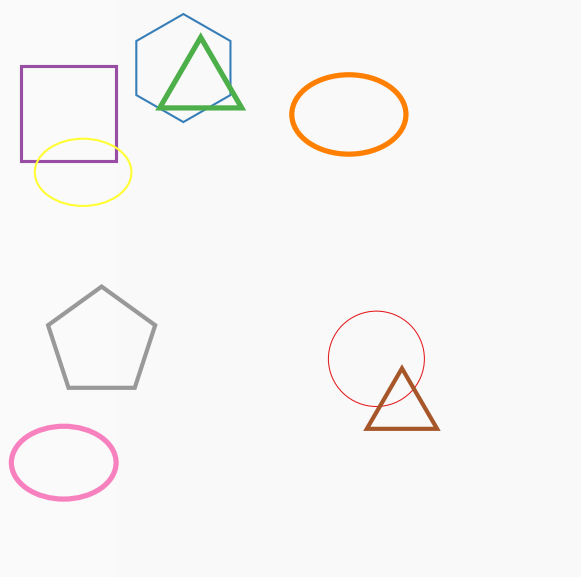[{"shape": "circle", "thickness": 0.5, "radius": 0.41, "center": [0.648, 0.378]}, {"shape": "hexagon", "thickness": 1, "radius": 0.47, "center": [0.316, 0.881]}, {"shape": "triangle", "thickness": 2.5, "radius": 0.41, "center": [0.345, 0.853]}, {"shape": "square", "thickness": 1.5, "radius": 0.41, "center": [0.118, 0.802]}, {"shape": "oval", "thickness": 2.5, "radius": 0.49, "center": [0.6, 0.801]}, {"shape": "oval", "thickness": 1, "radius": 0.42, "center": [0.143, 0.701]}, {"shape": "triangle", "thickness": 2, "radius": 0.35, "center": [0.692, 0.291]}, {"shape": "oval", "thickness": 2.5, "radius": 0.45, "center": [0.11, 0.198]}, {"shape": "pentagon", "thickness": 2, "radius": 0.48, "center": [0.175, 0.406]}]